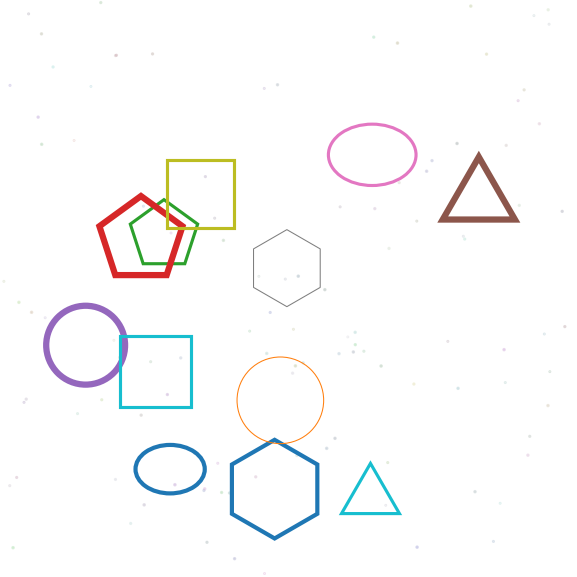[{"shape": "hexagon", "thickness": 2, "radius": 0.43, "center": [0.476, 0.152]}, {"shape": "oval", "thickness": 2, "radius": 0.3, "center": [0.295, 0.187]}, {"shape": "circle", "thickness": 0.5, "radius": 0.37, "center": [0.485, 0.306]}, {"shape": "pentagon", "thickness": 1.5, "radius": 0.31, "center": [0.284, 0.592]}, {"shape": "pentagon", "thickness": 3, "radius": 0.38, "center": [0.244, 0.584]}, {"shape": "circle", "thickness": 3, "radius": 0.34, "center": [0.148, 0.401]}, {"shape": "triangle", "thickness": 3, "radius": 0.36, "center": [0.829, 0.655]}, {"shape": "oval", "thickness": 1.5, "radius": 0.38, "center": [0.645, 0.731]}, {"shape": "hexagon", "thickness": 0.5, "radius": 0.33, "center": [0.497, 0.535]}, {"shape": "square", "thickness": 1.5, "radius": 0.29, "center": [0.347, 0.663]}, {"shape": "square", "thickness": 1.5, "radius": 0.31, "center": [0.269, 0.356]}, {"shape": "triangle", "thickness": 1.5, "radius": 0.29, "center": [0.642, 0.139]}]